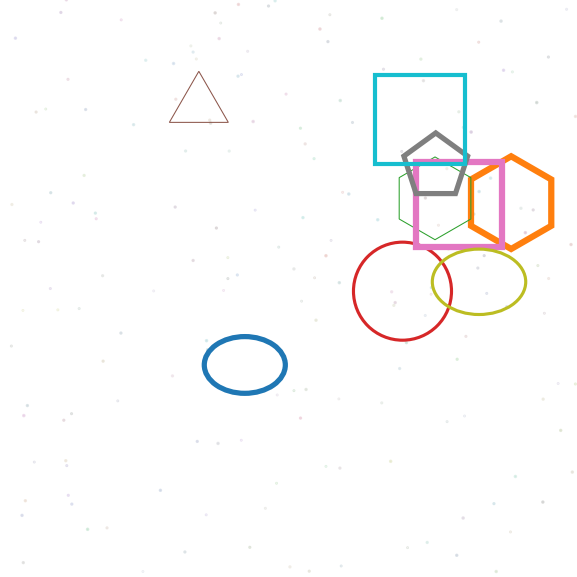[{"shape": "oval", "thickness": 2.5, "radius": 0.35, "center": [0.424, 0.367]}, {"shape": "hexagon", "thickness": 3, "radius": 0.4, "center": [0.885, 0.648]}, {"shape": "hexagon", "thickness": 0.5, "radius": 0.36, "center": [0.753, 0.656]}, {"shape": "circle", "thickness": 1.5, "radius": 0.42, "center": [0.697, 0.495]}, {"shape": "triangle", "thickness": 0.5, "radius": 0.29, "center": [0.344, 0.817]}, {"shape": "square", "thickness": 3, "radius": 0.37, "center": [0.795, 0.645]}, {"shape": "pentagon", "thickness": 2.5, "radius": 0.29, "center": [0.755, 0.711]}, {"shape": "oval", "thickness": 1.5, "radius": 0.4, "center": [0.829, 0.511]}, {"shape": "square", "thickness": 2, "radius": 0.39, "center": [0.727, 0.792]}]